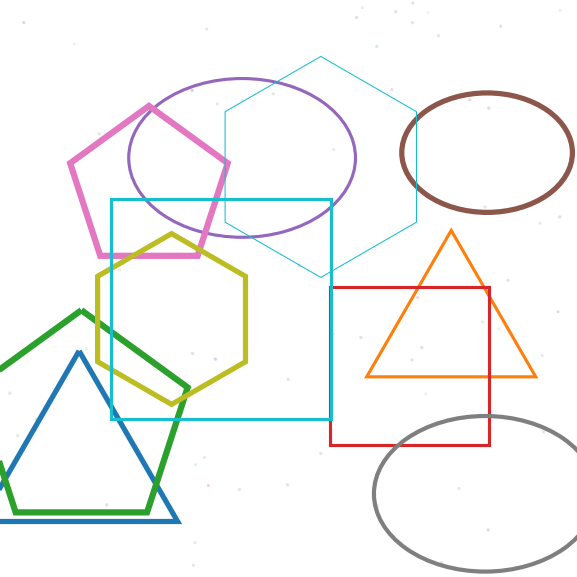[{"shape": "triangle", "thickness": 2.5, "radius": 0.98, "center": [0.137, 0.195]}, {"shape": "triangle", "thickness": 1.5, "radius": 0.84, "center": [0.781, 0.431]}, {"shape": "pentagon", "thickness": 3, "radius": 0.97, "center": [0.141, 0.268]}, {"shape": "square", "thickness": 1.5, "radius": 0.68, "center": [0.709, 0.366]}, {"shape": "oval", "thickness": 1.5, "radius": 0.98, "center": [0.419, 0.726]}, {"shape": "oval", "thickness": 2.5, "radius": 0.74, "center": [0.843, 0.735]}, {"shape": "pentagon", "thickness": 3, "radius": 0.72, "center": [0.258, 0.672]}, {"shape": "oval", "thickness": 2, "radius": 0.96, "center": [0.84, 0.144]}, {"shape": "hexagon", "thickness": 2.5, "radius": 0.74, "center": [0.297, 0.447]}, {"shape": "square", "thickness": 1.5, "radius": 0.95, "center": [0.383, 0.464]}, {"shape": "hexagon", "thickness": 0.5, "radius": 0.96, "center": [0.555, 0.71]}]